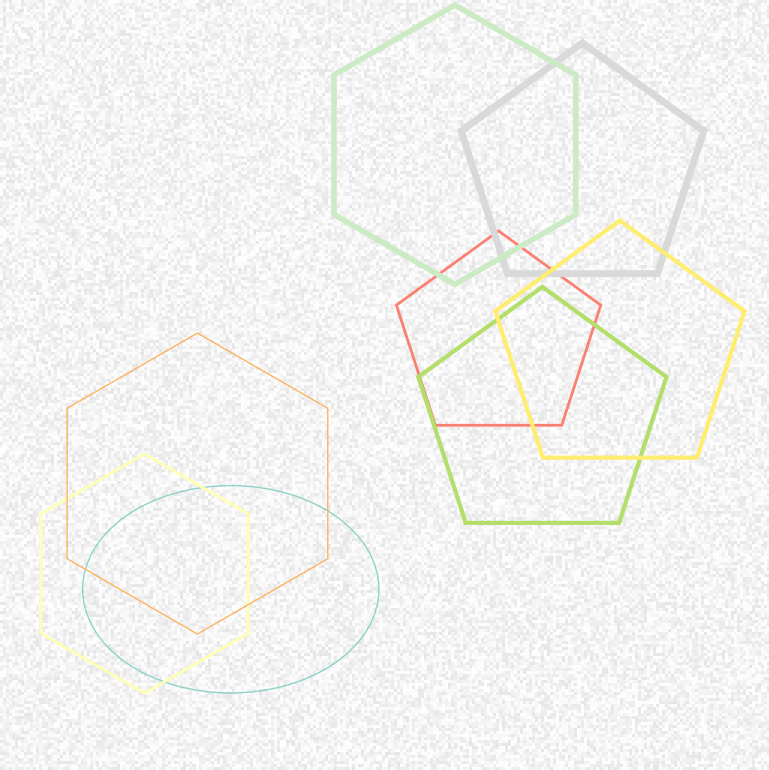[{"shape": "oval", "thickness": 0.5, "radius": 0.96, "center": [0.3, 0.235]}, {"shape": "hexagon", "thickness": 1, "radius": 0.78, "center": [0.188, 0.255]}, {"shape": "pentagon", "thickness": 1, "radius": 0.7, "center": [0.647, 0.561]}, {"shape": "hexagon", "thickness": 0.5, "radius": 0.98, "center": [0.256, 0.372]}, {"shape": "pentagon", "thickness": 1.5, "radius": 0.85, "center": [0.704, 0.458]}, {"shape": "pentagon", "thickness": 2.5, "radius": 0.83, "center": [0.756, 0.779]}, {"shape": "hexagon", "thickness": 2, "radius": 0.91, "center": [0.591, 0.812]}, {"shape": "pentagon", "thickness": 1.5, "radius": 0.85, "center": [0.805, 0.543]}]